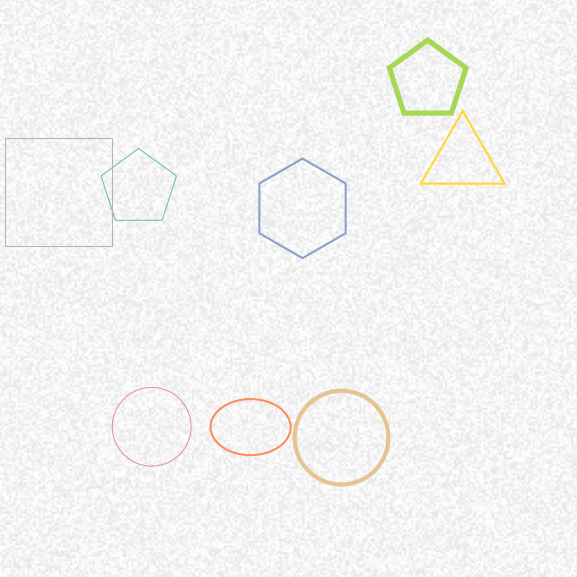[{"shape": "pentagon", "thickness": 0.5, "radius": 0.34, "center": [0.24, 0.673]}, {"shape": "oval", "thickness": 1, "radius": 0.35, "center": [0.434, 0.26]}, {"shape": "hexagon", "thickness": 1, "radius": 0.43, "center": [0.524, 0.638]}, {"shape": "circle", "thickness": 0.5, "radius": 0.34, "center": [0.263, 0.26]}, {"shape": "pentagon", "thickness": 2.5, "radius": 0.35, "center": [0.741, 0.86]}, {"shape": "triangle", "thickness": 1, "radius": 0.42, "center": [0.801, 0.723]}, {"shape": "circle", "thickness": 2, "radius": 0.41, "center": [0.591, 0.241]}, {"shape": "square", "thickness": 0.5, "radius": 0.46, "center": [0.101, 0.667]}]